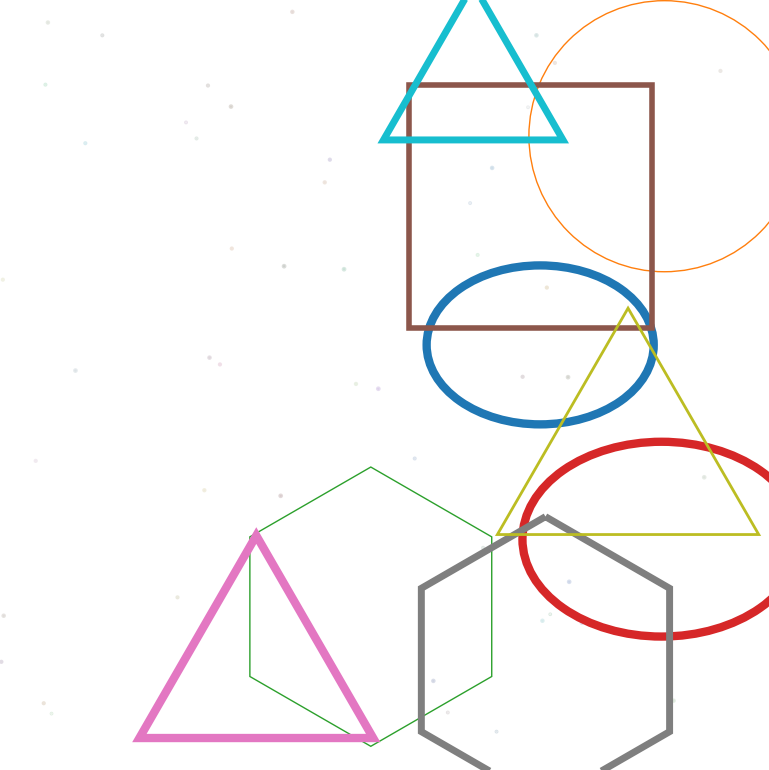[{"shape": "oval", "thickness": 3, "radius": 0.74, "center": [0.702, 0.552]}, {"shape": "circle", "thickness": 0.5, "radius": 0.88, "center": [0.863, 0.823]}, {"shape": "hexagon", "thickness": 0.5, "radius": 0.91, "center": [0.482, 0.212]}, {"shape": "oval", "thickness": 3, "radius": 0.9, "center": [0.859, 0.3]}, {"shape": "square", "thickness": 2, "radius": 0.79, "center": [0.689, 0.732]}, {"shape": "triangle", "thickness": 3, "radius": 0.88, "center": [0.333, 0.129]}, {"shape": "hexagon", "thickness": 2.5, "radius": 0.93, "center": [0.708, 0.143]}, {"shape": "triangle", "thickness": 1, "radius": 0.98, "center": [0.816, 0.404]}, {"shape": "triangle", "thickness": 2.5, "radius": 0.67, "center": [0.615, 0.886]}]